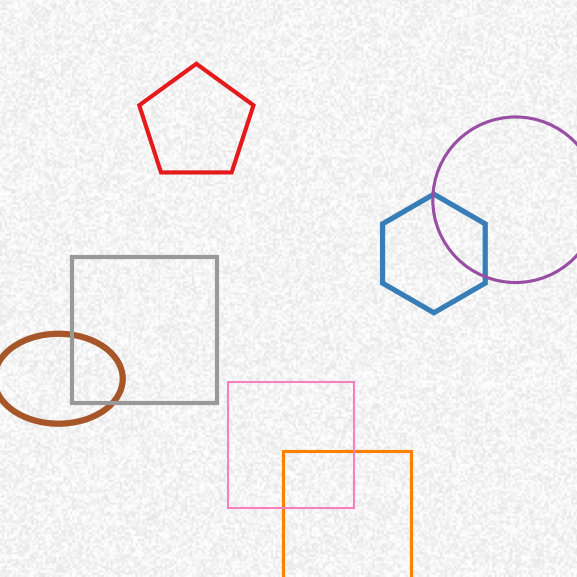[{"shape": "pentagon", "thickness": 2, "radius": 0.52, "center": [0.34, 0.785]}, {"shape": "hexagon", "thickness": 2.5, "radius": 0.51, "center": [0.751, 0.56]}, {"shape": "circle", "thickness": 1.5, "radius": 0.72, "center": [0.893, 0.653]}, {"shape": "square", "thickness": 1.5, "radius": 0.55, "center": [0.6, 0.107]}, {"shape": "oval", "thickness": 3, "radius": 0.56, "center": [0.101, 0.343]}, {"shape": "square", "thickness": 1, "radius": 0.54, "center": [0.504, 0.228]}, {"shape": "square", "thickness": 2, "radius": 0.63, "center": [0.25, 0.428]}]